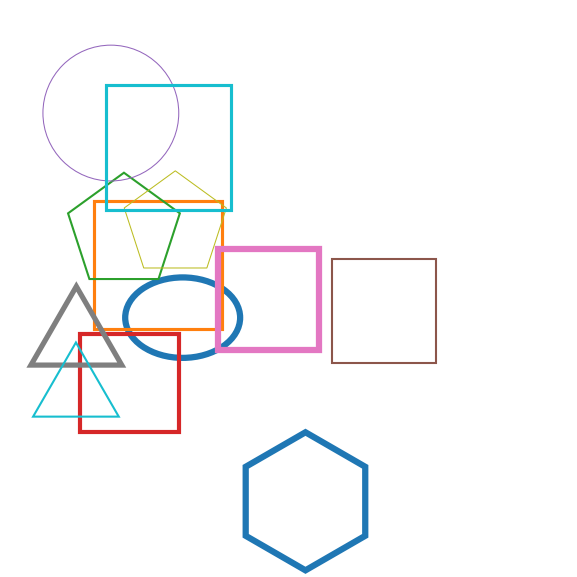[{"shape": "oval", "thickness": 3, "radius": 0.5, "center": [0.316, 0.449]}, {"shape": "hexagon", "thickness": 3, "radius": 0.6, "center": [0.529, 0.131]}, {"shape": "square", "thickness": 1.5, "radius": 0.56, "center": [0.273, 0.54]}, {"shape": "pentagon", "thickness": 1, "radius": 0.51, "center": [0.215, 0.598]}, {"shape": "square", "thickness": 2, "radius": 0.42, "center": [0.224, 0.336]}, {"shape": "circle", "thickness": 0.5, "radius": 0.59, "center": [0.192, 0.803]}, {"shape": "square", "thickness": 1, "radius": 0.45, "center": [0.665, 0.461]}, {"shape": "square", "thickness": 3, "radius": 0.44, "center": [0.466, 0.481]}, {"shape": "triangle", "thickness": 2.5, "radius": 0.45, "center": [0.132, 0.412]}, {"shape": "pentagon", "thickness": 0.5, "radius": 0.46, "center": [0.304, 0.61]}, {"shape": "square", "thickness": 1.5, "radius": 0.54, "center": [0.292, 0.744]}, {"shape": "triangle", "thickness": 1, "radius": 0.43, "center": [0.131, 0.321]}]